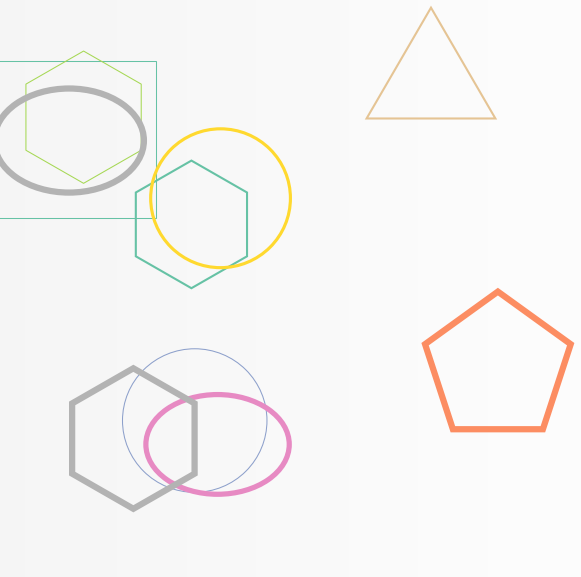[{"shape": "square", "thickness": 0.5, "radius": 0.68, "center": [0.132, 0.757]}, {"shape": "hexagon", "thickness": 1, "radius": 0.55, "center": [0.329, 0.611]}, {"shape": "pentagon", "thickness": 3, "radius": 0.66, "center": [0.857, 0.362]}, {"shape": "circle", "thickness": 0.5, "radius": 0.62, "center": [0.335, 0.271]}, {"shape": "oval", "thickness": 2.5, "radius": 0.62, "center": [0.374, 0.23]}, {"shape": "hexagon", "thickness": 0.5, "radius": 0.57, "center": [0.144, 0.796]}, {"shape": "circle", "thickness": 1.5, "radius": 0.6, "center": [0.379, 0.656]}, {"shape": "triangle", "thickness": 1, "radius": 0.64, "center": [0.741, 0.858]}, {"shape": "oval", "thickness": 3, "radius": 0.64, "center": [0.119, 0.756]}, {"shape": "hexagon", "thickness": 3, "radius": 0.61, "center": [0.229, 0.24]}]